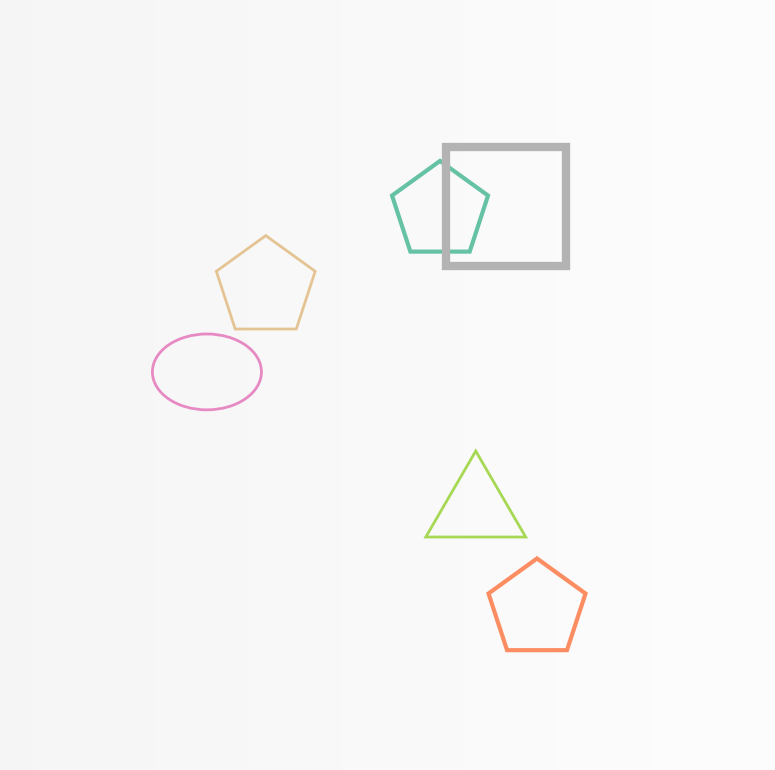[{"shape": "pentagon", "thickness": 1.5, "radius": 0.33, "center": [0.568, 0.726]}, {"shape": "pentagon", "thickness": 1.5, "radius": 0.33, "center": [0.693, 0.209]}, {"shape": "oval", "thickness": 1, "radius": 0.35, "center": [0.267, 0.517]}, {"shape": "triangle", "thickness": 1, "radius": 0.37, "center": [0.614, 0.34]}, {"shape": "pentagon", "thickness": 1, "radius": 0.34, "center": [0.343, 0.627]}, {"shape": "square", "thickness": 3, "radius": 0.39, "center": [0.653, 0.732]}]